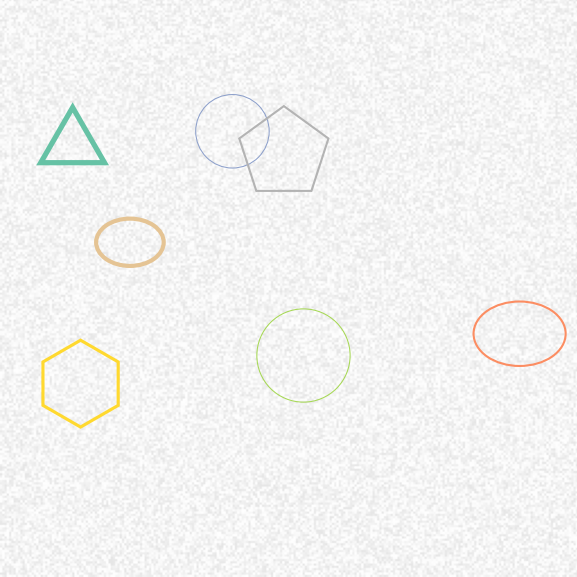[{"shape": "triangle", "thickness": 2.5, "radius": 0.32, "center": [0.126, 0.749]}, {"shape": "oval", "thickness": 1, "radius": 0.4, "center": [0.9, 0.421]}, {"shape": "circle", "thickness": 0.5, "radius": 0.32, "center": [0.402, 0.772]}, {"shape": "circle", "thickness": 0.5, "radius": 0.4, "center": [0.526, 0.384]}, {"shape": "hexagon", "thickness": 1.5, "radius": 0.38, "center": [0.14, 0.335]}, {"shape": "oval", "thickness": 2, "radius": 0.29, "center": [0.225, 0.58]}, {"shape": "pentagon", "thickness": 1, "radius": 0.41, "center": [0.492, 0.734]}]